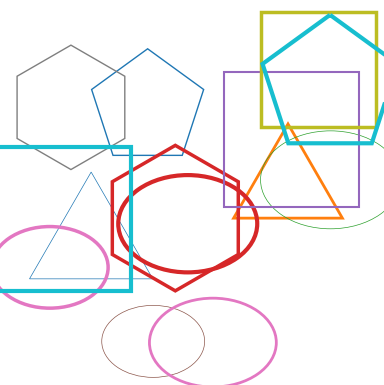[{"shape": "pentagon", "thickness": 1, "radius": 0.77, "center": [0.383, 0.72]}, {"shape": "triangle", "thickness": 0.5, "radius": 0.92, "center": [0.237, 0.368]}, {"shape": "triangle", "thickness": 2, "radius": 0.82, "center": [0.748, 0.515]}, {"shape": "oval", "thickness": 0.5, "radius": 0.91, "center": [0.858, 0.533]}, {"shape": "hexagon", "thickness": 2.5, "radius": 0.94, "center": [0.455, 0.433]}, {"shape": "oval", "thickness": 3, "radius": 0.9, "center": [0.488, 0.419]}, {"shape": "square", "thickness": 1.5, "radius": 0.88, "center": [0.757, 0.639]}, {"shape": "oval", "thickness": 0.5, "radius": 0.67, "center": [0.398, 0.113]}, {"shape": "oval", "thickness": 2.5, "radius": 0.76, "center": [0.129, 0.306]}, {"shape": "oval", "thickness": 2, "radius": 0.82, "center": [0.553, 0.11]}, {"shape": "hexagon", "thickness": 1, "radius": 0.81, "center": [0.184, 0.721]}, {"shape": "square", "thickness": 2.5, "radius": 0.75, "center": [0.828, 0.819]}, {"shape": "square", "thickness": 3, "radius": 0.94, "center": [0.152, 0.431]}, {"shape": "pentagon", "thickness": 3, "radius": 0.92, "center": [0.857, 0.777]}]